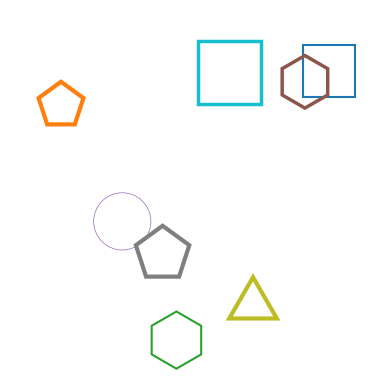[{"shape": "square", "thickness": 1.5, "radius": 0.33, "center": [0.855, 0.816]}, {"shape": "pentagon", "thickness": 3, "radius": 0.31, "center": [0.158, 0.726]}, {"shape": "hexagon", "thickness": 1.5, "radius": 0.37, "center": [0.458, 0.117]}, {"shape": "circle", "thickness": 0.5, "radius": 0.37, "center": [0.318, 0.425]}, {"shape": "hexagon", "thickness": 2.5, "radius": 0.34, "center": [0.792, 0.787]}, {"shape": "pentagon", "thickness": 3, "radius": 0.36, "center": [0.422, 0.341]}, {"shape": "triangle", "thickness": 3, "radius": 0.36, "center": [0.657, 0.208]}, {"shape": "square", "thickness": 2.5, "radius": 0.41, "center": [0.595, 0.811]}]